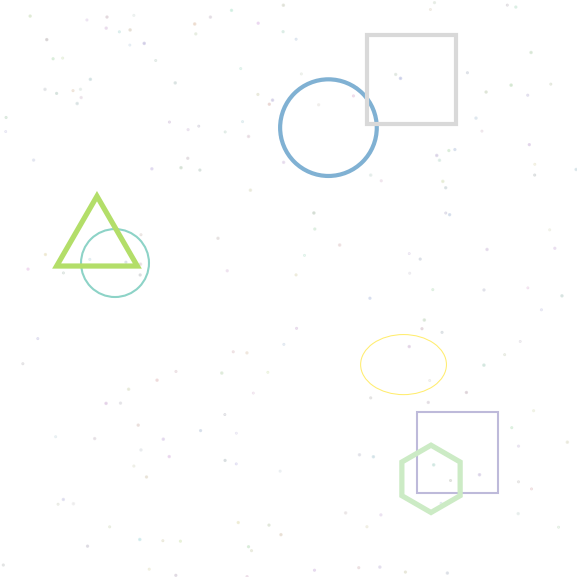[{"shape": "circle", "thickness": 1, "radius": 0.29, "center": [0.199, 0.544]}, {"shape": "square", "thickness": 1, "radius": 0.35, "center": [0.792, 0.216]}, {"shape": "circle", "thickness": 2, "radius": 0.42, "center": [0.569, 0.778]}, {"shape": "triangle", "thickness": 2.5, "radius": 0.4, "center": [0.168, 0.579]}, {"shape": "square", "thickness": 2, "radius": 0.38, "center": [0.713, 0.862]}, {"shape": "hexagon", "thickness": 2.5, "radius": 0.29, "center": [0.746, 0.17]}, {"shape": "oval", "thickness": 0.5, "radius": 0.37, "center": [0.699, 0.368]}]